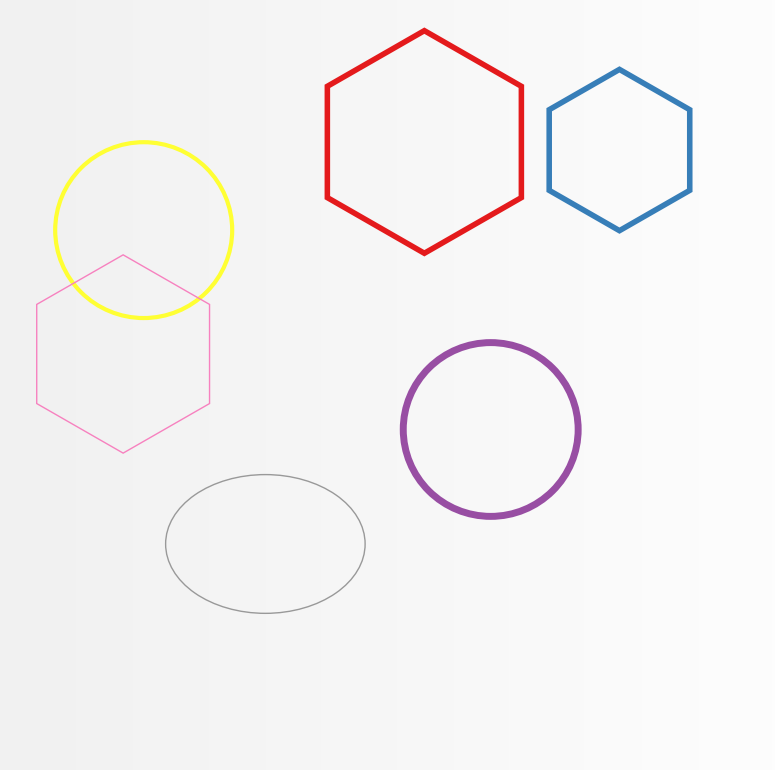[{"shape": "hexagon", "thickness": 2, "radius": 0.72, "center": [0.548, 0.816]}, {"shape": "hexagon", "thickness": 2, "radius": 0.52, "center": [0.799, 0.805]}, {"shape": "circle", "thickness": 2.5, "radius": 0.56, "center": [0.633, 0.442]}, {"shape": "circle", "thickness": 1.5, "radius": 0.57, "center": [0.185, 0.701]}, {"shape": "hexagon", "thickness": 0.5, "radius": 0.64, "center": [0.159, 0.54]}, {"shape": "oval", "thickness": 0.5, "radius": 0.64, "center": [0.342, 0.294]}]